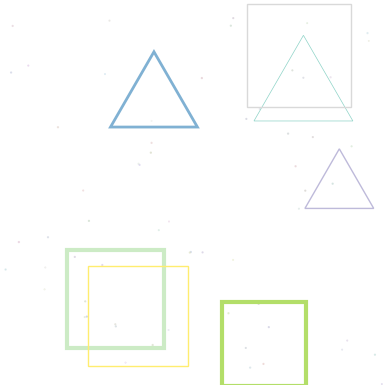[{"shape": "triangle", "thickness": 0.5, "radius": 0.74, "center": [0.788, 0.76]}, {"shape": "triangle", "thickness": 1, "radius": 0.52, "center": [0.881, 0.51]}, {"shape": "triangle", "thickness": 2, "radius": 0.65, "center": [0.4, 0.735]}, {"shape": "square", "thickness": 3, "radius": 0.55, "center": [0.686, 0.107]}, {"shape": "square", "thickness": 1, "radius": 0.67, "center": [0.777, 0.856]}, {"shape": "square", "thickness": 3, "radius": 0.63, "center": [0.301, 0.223]}, {"shape": "square", "thickness": 1, "radius": 0.65, "center": [0.358, 0.18]}]